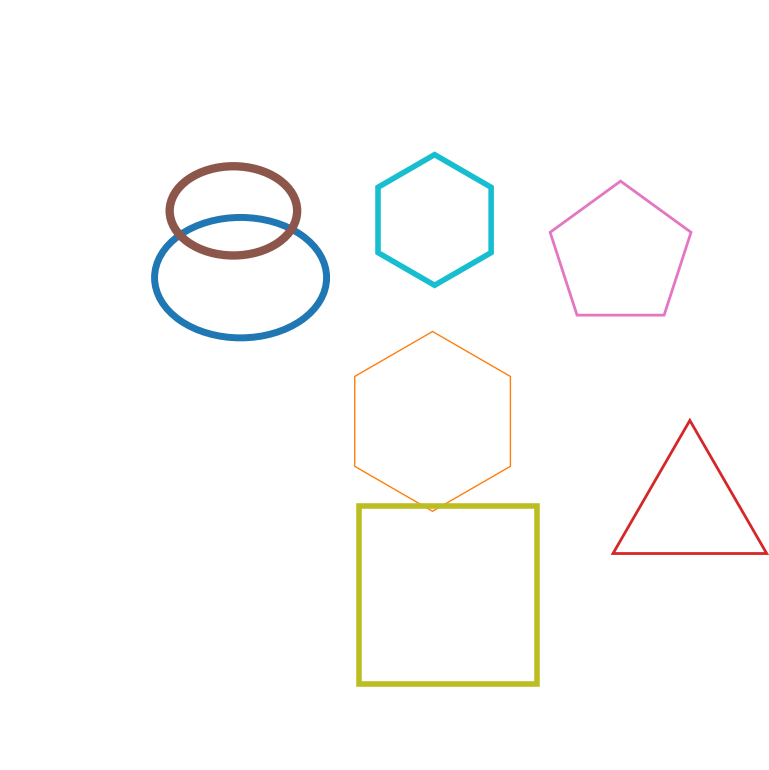[{"shape": "oval", "thickness": 2.5, "radius": 0.56, "center": [0.312, 0.639]}, {"shape": "hexagon", "thickness": 0.5, "radius": 0.58, "center": [0.562, 0.453]}, {"shape": "triangle", "thickness": 1, "radius": 0.58, "center": [0.896, 0.339]}, {"shape": "oval", "thickness": 3, "radius": 0.41, "center": [0.303, 0.726]}, {"shape": "pentagon", "thickness": 1, "radius": 0.48, "center": [0.806, 0.669]}, {"shape": "square", "thickness": 2, "radius": 0.58, "center": [0.582, 0.227]}, {"shape": "hexagon", "thickness": 2, "radius": 0.42, "center": [0.564, 0.714]}]